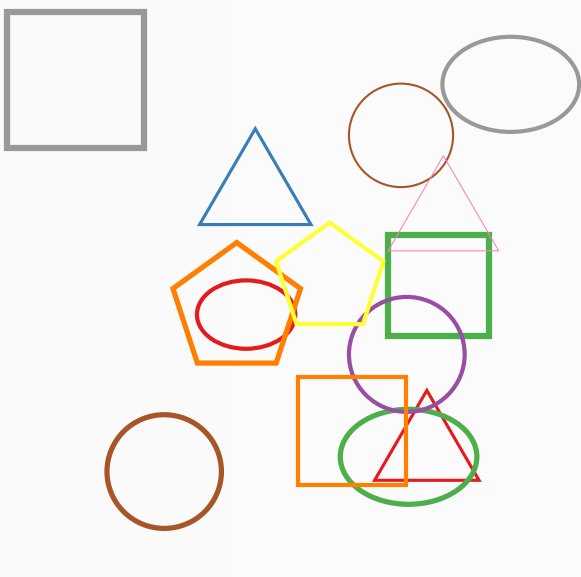[{"shape": "oval", "thickness": 2, "radius": 0.42, "center": [0.423, 0.454]}, {"shape": "triangle", "thickness": 1.5, "radius": 0.52, "center": [0.734, 0.219]}, {"shape": "triangle", "thickness": 1.5, "radius": 0.55, "center": [0.439, 0.666]}, {"shape": "oval", "thickness": 2.5, "radius": 0.59, "center": [0.703, 0.208]}, {"shape": "square", "thickness": 3, "radius": 0.43, "center": [0.755, 0.505]}, {"shape": "circle", "thickness": 2, "radius": 0.5, "center": [0.7, 0.385]}, {"shape": "pentagon", "thickness": 2.5, "radius": 0.58, "center": [0.407, 0.464]}, {"shape": "square", "thickness": 2, "radius": 0.47, "center": [0.605, 0.252]}, {"shape": "pentagon", "thickness": 2, "radius": 0.49, "center": [0.567, 0.517]}, {"shape": "circle", "thickness": 2.5, "radius": 0.49, "center": [0.283, 0.183]}, {"shape": "circle", "thickness": 1, "radius": 0.45, "center": [0.69, 0.765]}, {"shape": "triangle", "thickness": 0.5, "radius": 0.55, "center": [0.763, 0.62]}, {"shape": "oval", "thickness": 2, "radius": 0.59, "center": [0.879, 0.853]}, {"shape": "square", "thickness": 3, "radius": 0.59, "center": [0.13, 0.86]}]